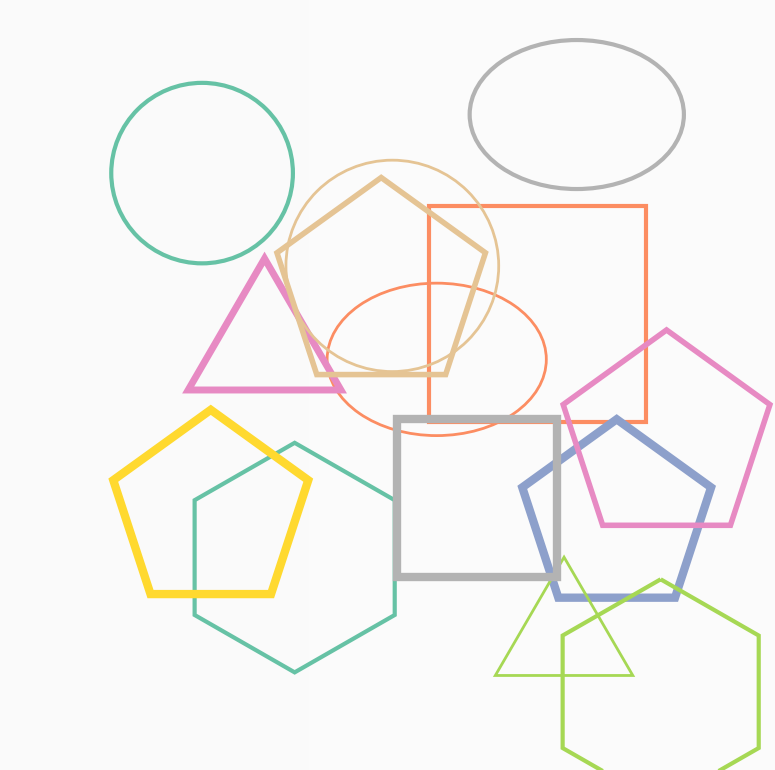[{"shape": "circle", "thickness": 1.5, "radius": 0.59, "center": [0.261, 0.775]}, {"shape": "hexagon", "thickness": 1.5, "radius": 0.75, "center": [0.38, 0.276]}, {"shape": "oval", "thickness": 1, "radius": 0.71, "center": [0.564, 0.533]}, {"shape": "square", "thickness": 1.5, "radius": 0.7, "center": [0.694, 0.592]}, {"shape": "pentagon", "thickness": 3, "radius": 0.64, "center": [0.796, 0.327]}, {"shape": "pentagon", "thickness": 2, "radius": 0.7, "center": [0.86, 0.431]}, {"shape": "triangle", "thickness": 2.5, "radius": 0.57, "center": [0.341, 0.55]}, {"shape": "hexagon", "thickness": 1.5, "radius": 0.73, "center": [0.852, 0.102]}, {"shape": "triangle", "thickness": 1, "radius": 0.51, "center": [0.728, 0.174]}, {"shape": "pentagon", "thickness": 3, "radius": 0.66, "center": [0.272, 0.336]}, {"shape": "pentagon", "thickness": 2, "radius": 0.71, "center": [0.492, 0.628]}, {"shape": "circle", "thickness": 1, "radius": 0.69, "center": [0.506, 0.655]}, {"shape": "square", "thickness": 3, "radius": 0.51, "center": [0.616, 0.353]}, {"shape": "oval", "thickness": 1.5, "radius": 0.69, "center": [0.744, 0.851]}]